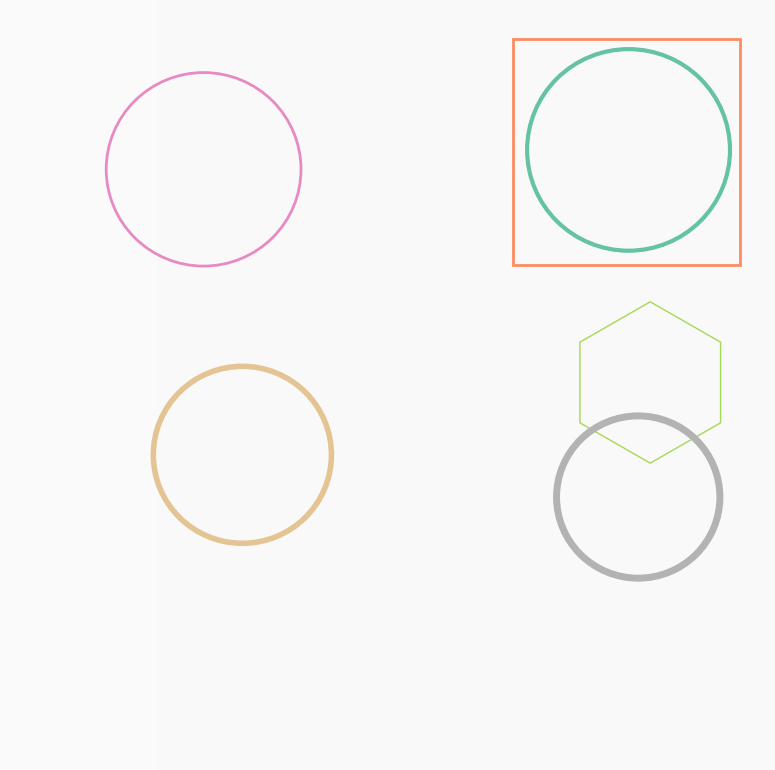[{"shape": "circle", "thickness": 1.5, "radius": 0.65, "center": [0.811, 0.805]}, {"shape": "square", "thickness": 1, "radius": 0.73, "center": [0.808, 0.803]}, {"shape": "circle", "thickness": 1, "radius": 0.63, "center": [0.263, 0.78]}, {"shape": "hexagon", "thickness": 0.5, "radius": 0.52, "center": [0.839, 0.503]}, {"shape": "circle", "thickness": 2, "radius": 0.57, "center": [0.313, 0.409]}, {"shape": "circle", "thickness": 2.5, "radius": 0.53, "center": [0.824, 0.355]}]